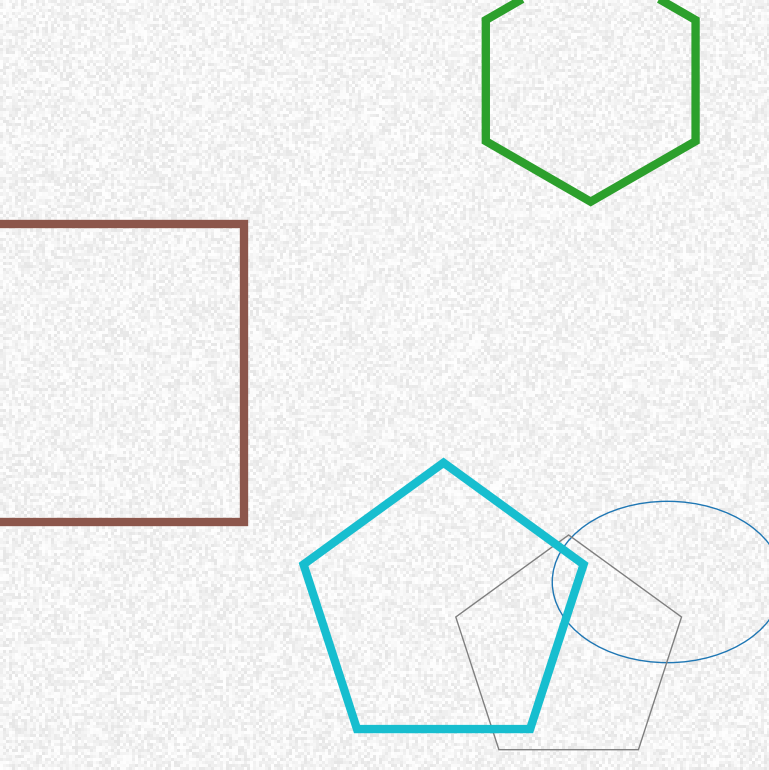[{"shape": "oval", "thickness": 0.5, "radius": 0.75, "center": [0.867, 0.244]}, {"shape": "hexagon", "thickness": 3, "radius": 0.79, "center": [0.767, 0.895]}, {"shape": "square", "thickness": 3, "radius": 0.97, "center": [0.124, 0.516]}, {"shape": "pentagon", "thickness": 0.5, "radius": 0.77, "center": [0.739, 0.151]}, {"shape": "pentagon", "thickness": 3, "radius": 0.96, "center": [0.576, 0.208]}]